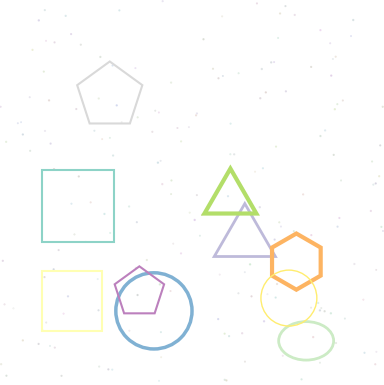[{"shape": "square", "thickness": 1.5, "radius": 0.47, "center": [0.203, 0.465]}, {"shape": "square", "thickness": 1.5, "radius": 0.39, "center": [0.187, 0.218]}, {"shape": "triangle", "thickness": 2, "radius": 0.46, "center": [0.636, 0.38]}, {"shape": "circle", "thickness": 2.5, "radius": 0.49, "center": [0.4, 0.193]}, {"shape": "hexagon", "thickness": 3, "radius": 0.36, "center": [0.77, 0.321]}, {"shape": "triangle", "thickness": 3, "radius": 0.39, "center": [0.598, 0.484]}, {"shape": "pentagon", "thickness": 1.5, "radius": 0.44, "center": [0.285, 0.751]}, {"shape": "pentagon", "thickness": 1.5, "radius": 0.34, "center": [0.362, 0.241]}, {"shape": "oval", "thickness": 2, "radius": 0.36, "center": [0.795, 0.115]}, {"shape": "circle", "thickness": 1, "radius": 0.36, "center": [0.75, 0.226]}]